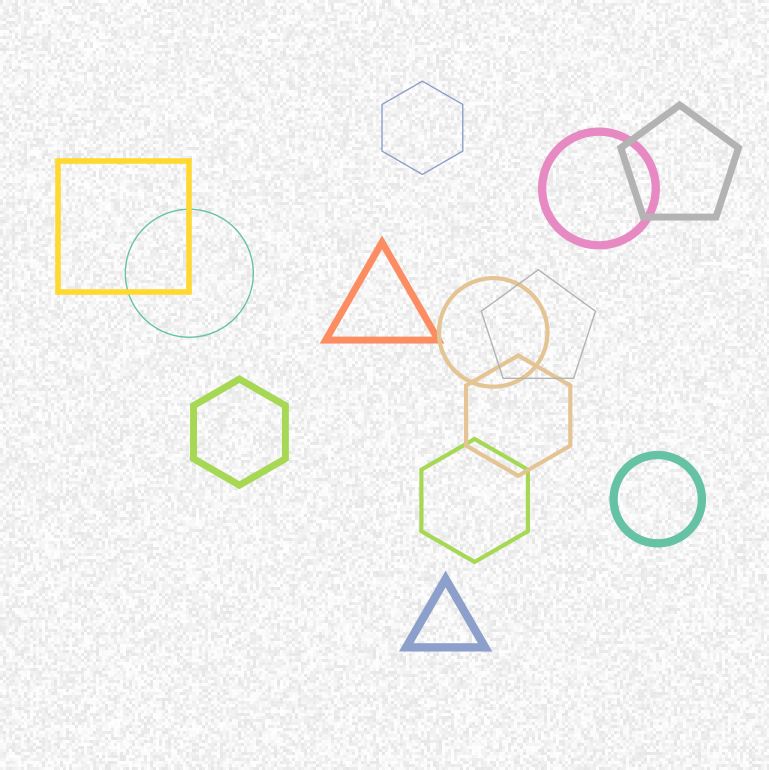[{"shape": "circle", "thickness": 0.5, "radius": 0.42, "center": [0.246, 0.645]}, {"shape": "circle", "thickness": 3, "radius": 0.29, "center": [0.854, 0.352]}, {"shape": "triangle", "thickness": 2.5, "radius": 0.42, "center": [0.496, 0.601]}, {"shape": "hexagon", "thickness": 0.5, "radius": 0.3, "center": [0.549, 0.834]}, {"shape": "triangle", "thickness": 3, "radius": 0.3, "center": [0.579, 0.189]}, {"shape": "circle", "thickness": 3, "radius": 0.37, "center": [0.778, 0.755]}, {"shape": "hexagon", "thickness": 1.5, "radius": 0.4, "center": [0.616, 0.35]}, {"shape": "hexagon", "thickness": 2.5, "radius": 0.34, "center": [0.311, 0.439]}, {"shape": "square", "thickness": 2, "radius": 0.42, "center": [0.16, 0.706]}, {"shape": "hexagon", "thickness": 1.5, "radius": 0.39, "center": [0.673, 0.46]}, {"shape": "circle", "thickness": 1.5, "radius": 0.35, "center": [0.641, 0.568]}, {"shape": "pentagon", "thickness": 2.5, "radius": 0.4, "center": [0.883, 0.783]}, {"shape": "pentagon", "thickness": 0.5, "radius": 0.39, "center": [0.699, 0.572]}]